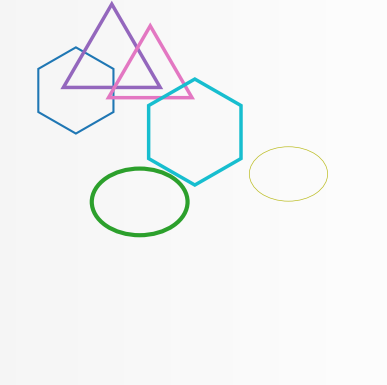[{"shape": "hexagon", "thickness": 1.5, "radius": 0.56, "center": [0.196, 0.765]}, {"shape": "oval", "thickness": 3, "radius": 0.62, "center": [0.36, 0.476]}, {"shape": "triangle", "thickness": 2.5, "radius": 0.72, "center": [0.289, 0.845]}, {"shape": "triangle", "thickness": 2.5, "radius": 0.62, "center": [0.388, 0.809]}, {"shape": "oval", "thickness": 0.5, "radius": 0.5, "center": [0.744, 0.548]}, {"shape": "hexagon", "thickness": 2.5, "radius": 0.69, "center": [0.503, 0.657]}]